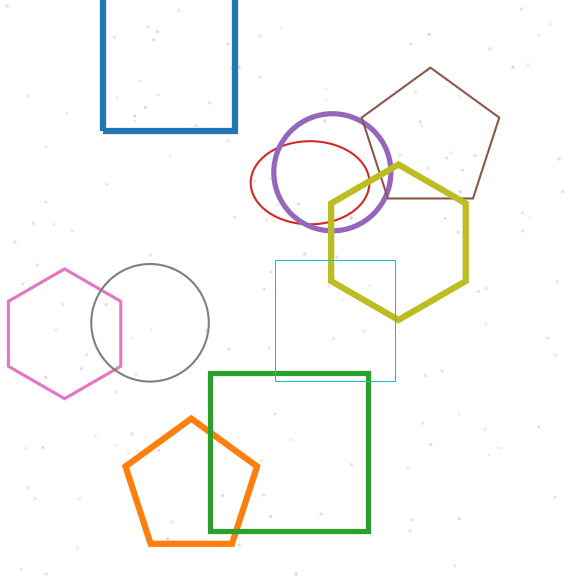[{"shape": "square", "thickness": 3, "radius": 0.57, "center": [0.293, 0.887]}, {"shape": "pentagon", "thickness": 3, "radius": 0.6, "center": [0.331, 0.154]}, {"shape": "square", "thickness": 2.5, "radius": 0.68, "center": [0.5, 0.216]}, {"shape": "oval", "thickness": 1, "radius": 0.51, "center": [0.537, 0.683]}, {"shape": "circle", "thickness": 2.5, "radius": 0.51, "center": [0.576, 0.701]}, {"shape": "pentagon", "thickness": 1, "radius": 0.63, "center": [0.745, 0.757]}, {"shape": "hexagon", "thickness": 1.5, "radius": 0.56, "center": [0.112, 0.421]}, {"shape": "circle", "thickness": 1, "radius": 0.51, "center": [0.26, 0.44]}, {"shape": "hexagon", "thickness": 3, "radius": 0.67, "center": [0.69, 0.58]}, {"shape": "square", "thickness": 0.5, "radius": 0.52, "center": [0.58, 0.444]}]